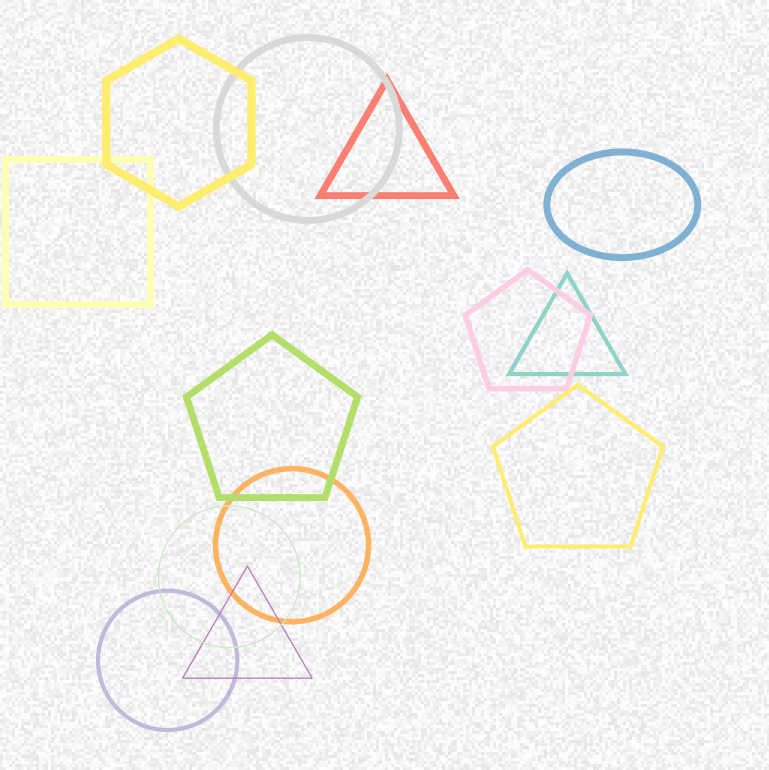[{"shape": "triangle", "thickness": 1.5, "radius": 0.44, "center": [0.737, 0.558]}, {"shape": "square", "thickness": 2.5, "radius": 0.47, "center": [0.1, 0.699]}, {"shape": "circle", "thickness": 1.5, "radius": 0.45, "center": [0.218, 0.142]}, {"shape": "triangle", "thickness": 2.5, "radius": 0.5, "center": [0.503, 0.796]}, {"shape": "oval", "thickness": 2.5, "radius": 0.49, "center": [0.808, 0.734]}, {"shape": "circle", "thickness": 2, "radius": 0.5, "center": [0.379, 0.292]}, {"shape": "pentagon", "thickness": 2.5, "radius": 0.58, "center": [0.353, 0.448]}, {"shape": "pentagon", "thickness": 2, "radius": 0.43, "center": [0.686, 0.564]}, {"shape": "circle", "thickness": 2.5, "radius": 0.59, "center": [0.4, 0.832]}, {"shape": "triangle", "thickness": 0.5, "radius": 0.49, "center": [0.321, 0.168]}, {"shape": "circle", "thickness": 0.5, "radius": 0.46, "center": [0.298, 0.251]}, {"shape": "hexagon", "thickness": 3, "radius": 0.54, "center": [0.232, 0.841]}, {"shape": "pentagon", "thickness": 1.5, "radius": 0.58, "center": [0.751, 0.384]}]